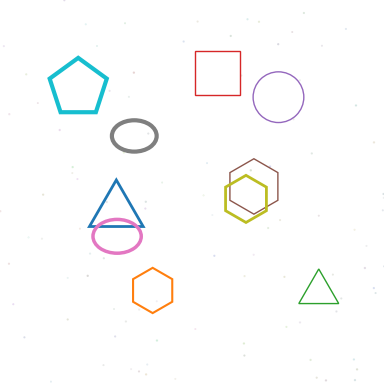[{"shape": "triangle", "thickness": 2, "radius": 0.4, "center": [0.302, 0.452]}, {"shape": "hexagon", "thickness": 1.5, "radius": 0.29, "center": [0.397, 0.246]}, {"shape": "triangle", "thickness": 1, "radius": 0.3, "center": [0.828, 0.241]}, {"shape": "square", "thickness": 1, "radius": 0.29, "center": [0.564, 0.81]}, {"shape": "circle", "thickness": 1, "radius": 0.33, "center": [0.723, 0.748]}, {"shape": "hexagon", "thickness": 1, "radius": 0.36, "center": [0.659, 0.516]}, {"shape": "oval", "thickness": 2.5, "radius": 0.31, "center": [0.304, 0.386]}, {"shape": "oval", "thickness": 3, "radius": 0.29, "center": [0.349, 0.647]}, {"shape": "hexagon", "thickness": 2, "radius": 0.31, "center": [0.639, 0.483]}, {"shape": "pentagon", "thickness": 3, "radius": 0.39, "center": [0.203, 0.772]}]